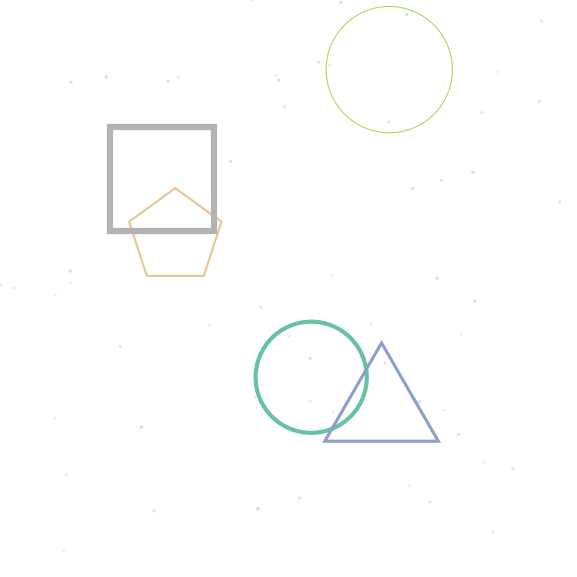[{"shape": "circle", "thickness": 2, "radius": 0.48, "center": [0.539, 0.346]}, {"shape": "triangle", "thickness": 1.5, "radius": 0.57, "center": [0.661, 0.292]}, {"shape": "circle", "thickness": 0.5, "radius": 0.55, "center": [0.674, 0.879]}, {"shape": "pentagon", "thickness": 1, "radius": 0.42, "center": [0.304, 0.589]}, {"shape": "square", "thickness": 3, "radius": 0.45, "center": [0.281, 0.689]}]